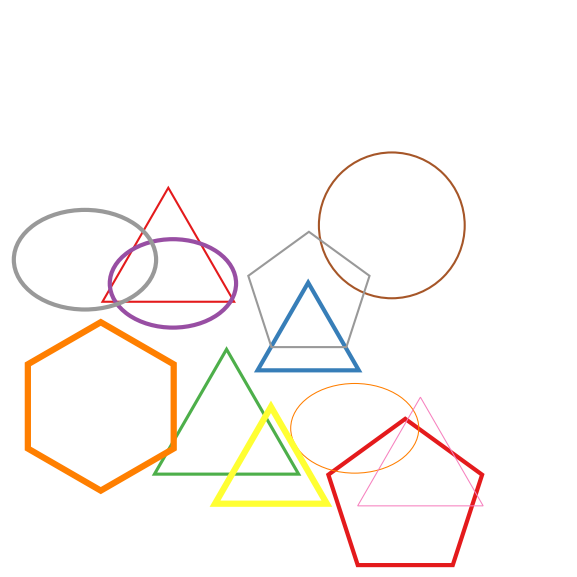[{"shape": "pentagon", "thickness": 2, "radius": 0.7, "center": [0.702, 0.134]}, {"shape": "triangle", "thickness": 1, "radius": 0.66, "center": [0.291, 0.542]}, {"shape": "triangle", "thickness": 2, "radius": 0.51, "center": [0.534, 0.408]}, {"shape": "triangle", "thickness": 1.5, "radius": 0.72, "center": [0.392, 0.25]}, {"shape": "oval", "thickness": 2, "radius": 0.55, "center": [0.299, 0.508]}, {"shape": "oval", "thickness": 0.5, "radius": 0.55, "center": [0.614, 0.257]}, {"shape": "hexagon", "thickness": 3, "radius": 0.73, "center": [0.175, 0.295]}, {"shape": "triangle", "thickness": 3, "radius": 0.56, "center": [0.469, 0.183]}, {"shape": "circle", "thickness": 1, "radius": 0.63, "center": [0.678, 0.609]}, {"shape": "triangle", "thickness": 0.5, "radius": 0.63, "center": [0.728, 0.186]}, {"shape": "pentagon", "thickness": 1, "radius": 0.55, "center": [0.535, 0.487]}, {"shape": "oval", "thickness": 2, "radius": 0.62, "center": [0.147, 0.549]}]